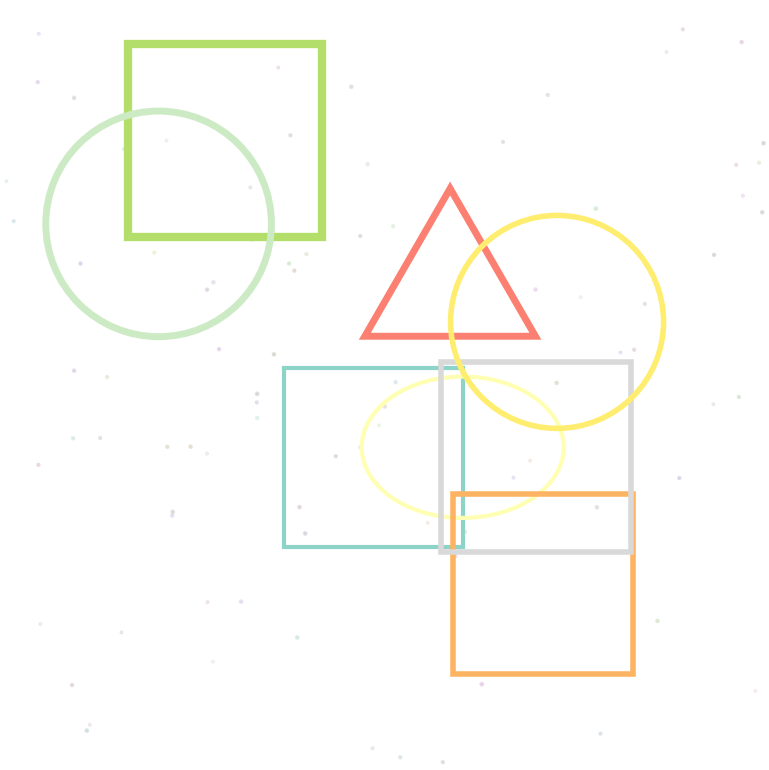[{"shape": "square", "thickness": 1.5, "radius": 0.58, "center": [0.485, 0.406]}, {"shape": "oval", "thickness": 1.5, "radius": 0.66, "center": [0.601, 0.419]}, {"shape": "triangle", "thickness": 2.5, "radius": 0.64, "center": [0.585, 0.627]}, {"shape": "square", "thickness": 2, "radius": 0.58, "center": [0.706, 0.241]}, {"shape": "square", "thickness": 3, "radius": 0.63, "center": [0.292, 0.817]}, {"shape": "square", "thickness": 2, "radius": 0.62, "center": [0.696, 0.407]}, {"shape": "circle", "thickness": 2.5, "radius": 0.73, "center": [0.206, 0.709]}, {"shape": "circle", "thickness": 2, "radius": 0.69, "center": [0.723, 0.582]}]